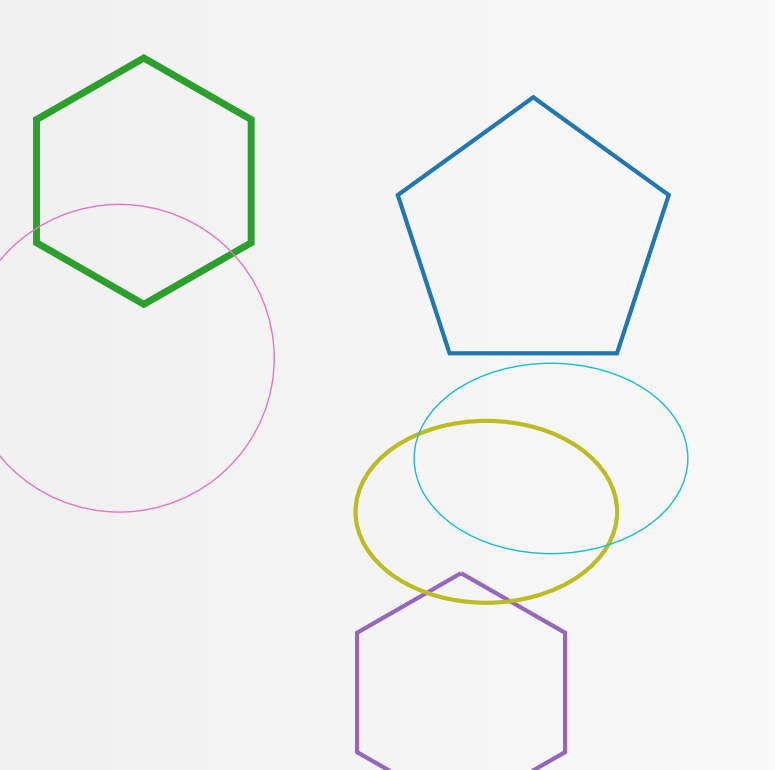[{"shape": "pentagon", "thickness": 1.5, "radius": 0.92, "center": [0.688, 0.69]}, {"shape": "hexagon", "thickness": 2.5, "radius": 0.8, "center": [0.186, 0.765]}, {"shape": "hexagon", "thickness": 1.5, "radius": 0.77, "center": [0.595, 0.101]}, {"shape": "circle", "thickness": 0.5, "radius": 1.0, "center": [0.154, 0.535]}, {"shape": "oval", "thickness": 1.5, "radius": 0.84, "center": [0.628, 0.335]}, {"shape": "oval", "thickness": 0.5, "radius": 0.88, "center": [0.711, 0.405]}]